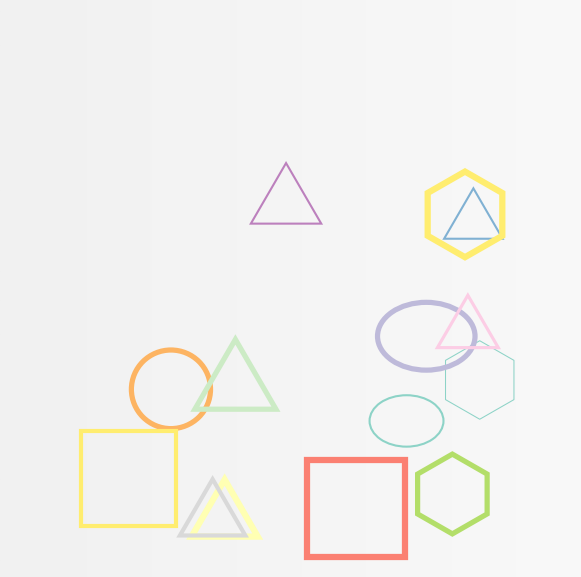[{"shape": "hexagon", "thickness": 0.5, "radius": 0.34, "center": [0.825, 0.341]}, {"shape": "oval", "thickness": 1, "radius": 0.32, "center": [0.699, 0.27]}, {"shape": "triangle", "thickness": 3, "radius": 0.33, "center": [0.387, 0.103]}, {"shape": "oval", "thickness": 2.5, "radius": 0.42, "center": [0.733, 0.417]}, {"shape": "square", "thickness": 3, "radius": 0.42, "center": [0.612, 0.119]}, {"shape": "triangle", "thickness": 1, "radius": 0.29, "center": [0.814, 0.615]}, {"shape": "circle", "thickness": 2.5, "radius": 0.34, "center": [0.294, 0.325]}, {"shape": "hexagon", "thickness": 2.5, "radius": 0.35, "center": [0.778, 0.144]}, {"shape": "triangle", "thickness": 1.5, "radius": 0.3, "center": [0.805, 0.427]}, {"shape": "triangle", "thickness": 2, "radius": 0.32, "center": [0.366, 0.104]}, {"shape": "triangle", "thickness": 1, "radius": 0.35, "center": [0.492, 0.647]}, {"shape": "triangle", "thickness": 2.5, "radius": 0.4, "center": [0.405, 0.331]}, {"shape": "hexagon", "thickness": 3, "radius": 0.37, "center": [0.8, 0.628]}, {"shape": "square", "thickness": 2, "radius": 0.41, "center": [0.221, 0.171]}]